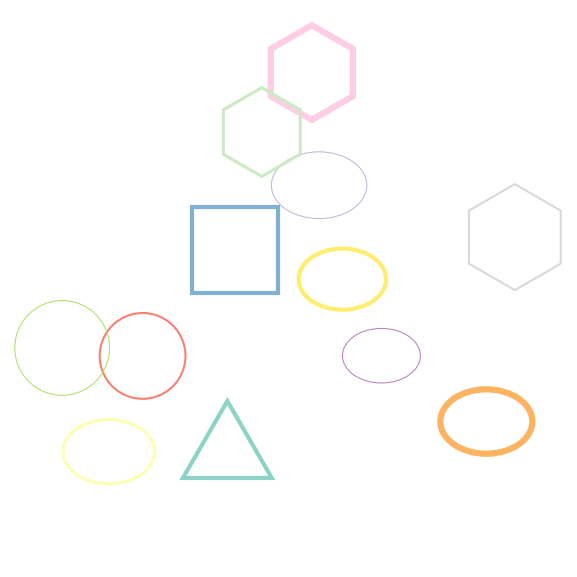[{"shape": "triangle", "thickness": 2, "radius": 0.44, "center": [0.394, 0.216]}, {"shape": "oval", "thickness": 1.5, "radius": 0.4, "center": [0.188, 0.217]}, {"shape": "oval", "thickness": 0.5, "radius": 0.41, "center": [0.553, 0.678]}, {"shape": "circle", "thickness": 1, "radius": 0.37, "center": [0.247, 0.383]}, {"shape": "square", "thickness": 2, "radius": 0.37, "center": [0.407, 0.566]}, {"shape": "oval", "thickness": 3, "radius": 0.4, "center": [0.842, 0.269]}, {"shape": "circle", "thickness": 0.5, "radius": 0.41, "center": [0.108, 0.397]}, {"shape": "hexagon", "thickness": 3, "radius": 0.41, "center": [0.54, 0.874]}, {"shape": "hexagon", "thickness": 1, "radius": 0.46, "center": [0.891, 0.589]}, {"shape": "oval", "thickness": 0.5, "radius": 0.34, "center": [0.66, 0.383]}, {"shape": "hexagon", "thickness": 1.5, "radius": 0.38, "center": [0.453, 0.77]}, {"shape": "oval", "thickness": 2, "radius": 0.38, "center": [0.593, 0.516]}]